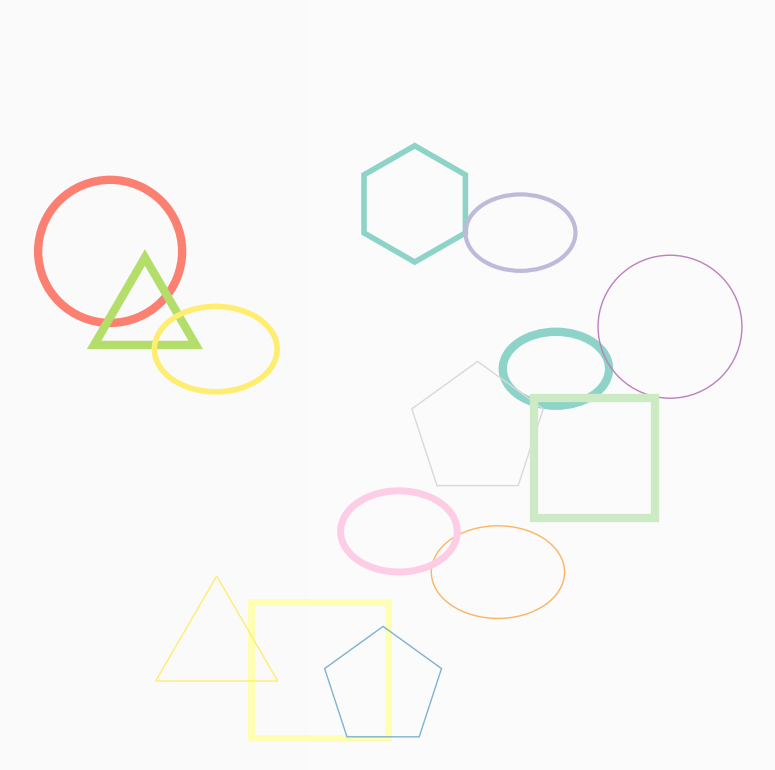[{"shape": "oval", "thickness": 3, "radius": 0.34, "center": [0.717, 0.521]}, {"shape": "hexagon", "thickness": 2, "radius": 0.38, "center": [0.535, 0.735]}, {"shape": "square", "thickness": 2.5, "radius": 0.44, "center": [0.412, 0.13]}, {"shape": "oval", "thickness": 1.5, "radius": 0.35, "center": [0.672, 0.698]}, {"shape": "circle", "thickness": 3, "radius": 0.46, "center": [0.142, 0.674]}, {"shape": "pentagon", "thickness": 0.5, "radius": 0.4, "center": [0.494, 0.107]}, {"shape": "oval", "thickness": 0.5, "radius": 0.43, "center": [0.643, 0.257]}, {"shape": "triangle", "thickness": 3, "radius": 0.38, "center": [0.187, 0.59]}, {"shape": "oval", "thickness": 2.5, "radius": 0.38, "center": [0.515, 0.31]}, {"shape": "pentagon", "thickness": 0.5, "radius": 0.45, "center": [0.616, 0.441]}, {"shape": "circle", "thickness": 0.5, "radius": 0.46, "center": [0.865, 0.576]}, {"shape": "square", "thickness": 3, "radius": 0.39, "center": [0.767, 0.405]}, {"shape": "triangle", "thickness": 0.5, "radius": 0.45, "center": [0.28, 0.161]}, {"shape": "oval", "thickness": 2, "radius": 0.4, "center": [0.278, 0.547]}]